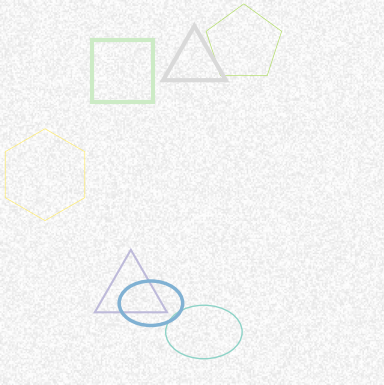[{"shape": "oval", "thickness": 1, "radius": 0.5, "center": [0.53, 0.138]}, {"shape": "triangle", "thickness": 1.5, "radius": 0.54, "center": [0.34, 0.243]}, {"shape": "oval", "thickness": 2.5, "radius": 0.41, "center": [0.392, 0.212]}, {"shape": "pentagon", "thickness": 0.5, "radius": 0.52, "center": [0.633, 0.887]}, {"shape": "triangle", "thickness": 3, "radius": 0.47, "center": [0.505, 0.839]}, {"shape": "square", "thickness": 3, "radius": 0.4, "center": [0.318, 0.815]}, {"shape": "hexagon", "thickness": 0.5, "radius": 0.6, "center": [0.117, 0.546]}]